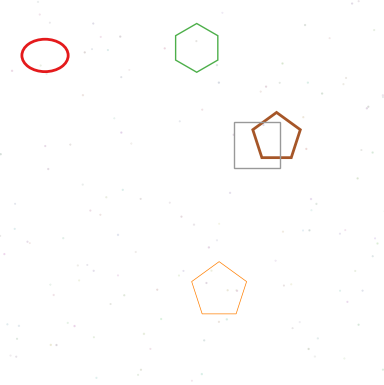[{"shape": "oval", "thickness": 2, "radius": 0.3, "center": [0.117, 0.856]}, {"shape": "hexagon", "thickness": 1, "radius": 0.32, "center": [0.511, 0.876]}, {"shape": "pentagon", "thickness": 0.5, "radius": 0.37, "center": [0.569, 0.245]}, {"shape": "pentagon", "thickness": 2, "radius": 0.32, "center": [0.718, 0.643]}, {"shape": "square", "thickness": 1, "radius": 0.3, "center": [0.667, 0.623]}]